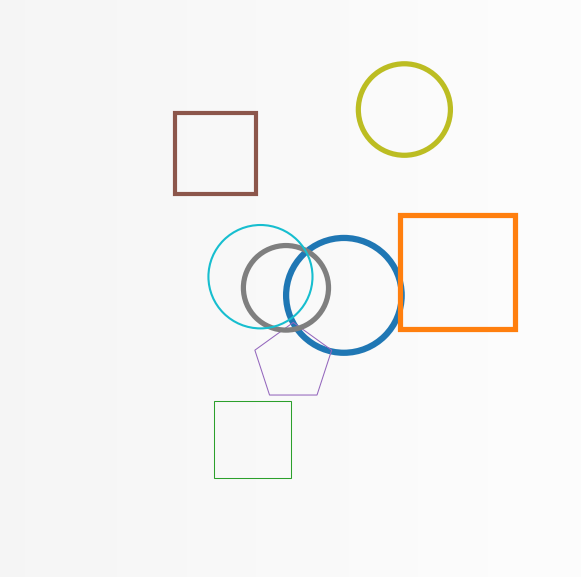[{"shape": "circle", "thickness": 3, "radius": 0.5, "center": [0.592, 0.488]}, {"shape": "square", "thickness": 2.5, "radius": 0.49, "center": [0.787, 0.528]}, {"shape": "square", "thickness": 0.5, "radius": 0.33, "center": [0.434, 0.239]}, {"shape": "pentagon", "thickness": 0.5, "radius": 0.35, "center": [0.505, 0.371]}, {"shape": "square", "thickness": 2, "radius": 0.35, "center": [0.371, 0.733]}, {"shape": "circle", "thickness": 2.5, "radius": 0.37, "center": [0.492, 0.501]}, {"shape": "circle", "thickness": 2.5, "radius": 0.4, "center": [0.696, 0.809]}, {"shape": "circle", "thickness": 1, "radius": 0.45, "center": [0.448, 0.52]}]